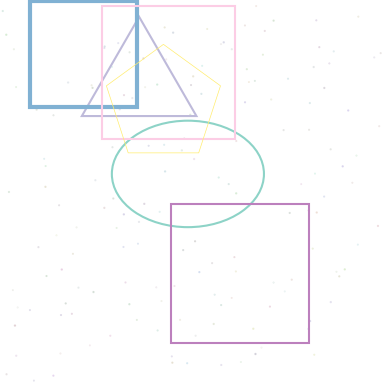[{"shape": "oval", "thickness": 1.5, "radius": 0.99, "center": [0.488, 0.548]}, {"shape": "triangle", "thickness": 1.5, "radius": 0.86, "center": [0.361, 0.784]}, {"shape": "square", "thickness": 3, "radius": 0.69, "center": [0.218, 0.86]}, {"shape": "square", "thickness": 1.5, "radius": 0.86, "center": [0.438, 0.812]}, {"shape": "square", "thickness": 1.5, "radius": 0.9, "center": [0.624, 0.29]}, {"shape": "pentagon", "thickness": 0.5, "radius": 0.78, "center": [0.425, 0.729]}]